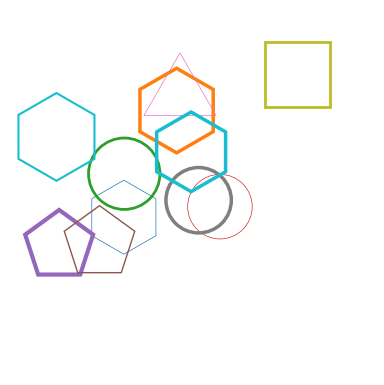[{"shape": "hexagon", "thickness": 0.5, "radius": 0.48, "center": [0.322, 0.436]}, {"shape": "hexagon", "thickness": 2.5, "radius": 0.55, "center": [0.459, 0.713]}, {"shape": "circle", "thickness": 2, "radius": 0.46, "center": [0.323, 0.549]}, {"shape": "circle", "thickness": 0.5, "radius": 0.42, "center": [0.571, 0.463]}, {"shape": "pentagon", "thickness": 3, "radius": 0.46, "center": [0.154, 0.362]}, {"shape": "pentagon", "thickness": 1, "radius": 0.48, "center": [0.258, 0.37]}, {"shape": "triangle", "thickness": 0.5, "radius": 0.54, "center": [0.467, 0.754]}, {"shape": "circle", "thickness": 2.5, "radius": 0.42, "center": [0.516, 0.48]}, {"shape": "square", "thickness": 2, "radius": 0.42, "center": [0.773, 0.806]}, {"shape": "hexagon", "thickness": 1.5, "radius": 0.57, "center": [0.147, 0.644]}, {"shape": "hexagon", "thickness": 2.5, "radius": 0.52, "center": [0.496, 0.606]}]